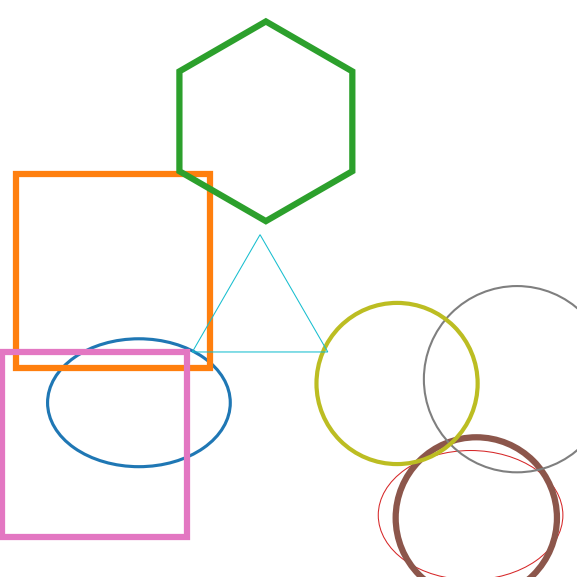[{"shape": "oval", "thickness": 1.5, "radius": 0.79, "center": [0.241, 0.302]}, {"shape": "square", "thickness": 3, "radius": 0.84, "center": [0.195, 0.53]}, {"shape": "hexagon", "thickness": 3, "radius": 0.86, "center": [0.46, 0.789]}, {"shape": "oval", "thickness": 0.5, "radius": 0.8, "center": [0.815, 0.107]}, {"shape": "circle", "thickness": 3, "radius": 0.7, "center": [0.825, 0.102]}, {"shape": "square", "thickness": 3, "radius": 0.8, "center": [0.164, 0.229]}, {"shape": "circle", "thickness": 1, "radius": 0.81, "center": [0.895, 0.343]}, {"shape": "circle", "thickness": 2, "radius": 0.7, "center": [0.688, 0.335]}, {"shape": "triangle", "thickness": 0.5, "radius": 0.68, "center": [0.45, 0.457]}]